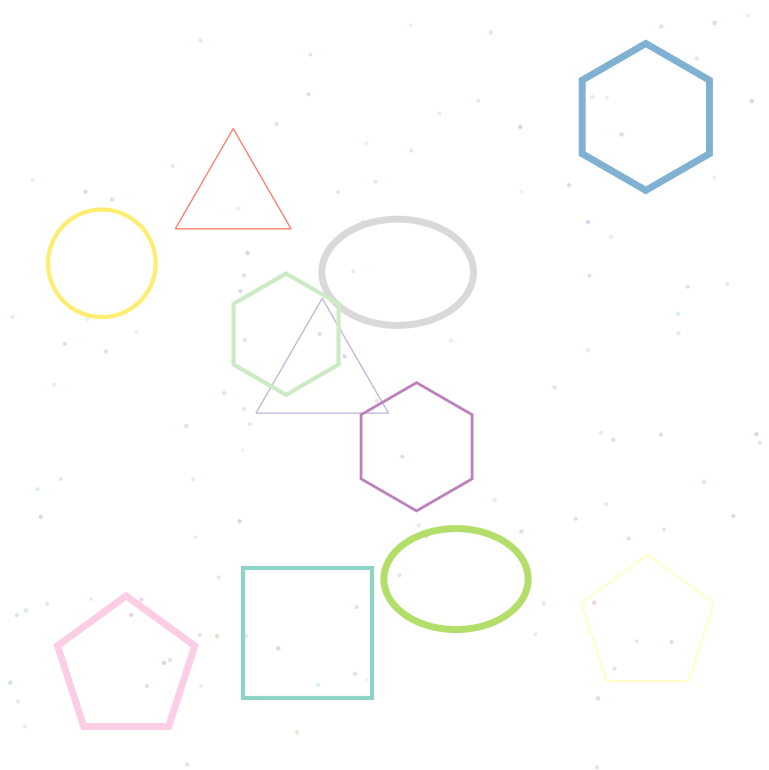[{"shape": "square", "thickness": 1.5, "radius": 0.42, "center": [0.399, 0.178]}, {"shape": "pentagon", "thickness": 0.5, "radius": 0.45, "center": [0.841, 0.189]}, {"shape": "triangle", "thickness": 0.5, "radius": 0.5, "center": [0.418, 0.513]}, {"shape": "triangle", "thickness": 0.5, "radius": 0.43, "center": [0.303, 0.746]}, {"shape": "hexagon", "thickness": 2.5, "radius": 0.48, "center": [0.839, 0.848]}, {"shape": "oval", "thickness": 2.5, "radius": 0.47, "center": [0.592, 0.248]}, {"shape": "pentagon", "thickness": 2.5, "radius": 0.47, "center": [0.164, 0.132]}, {"shape": "oval", "thickness": 2.5, "radius": 0.49, "center": [0.516, 0.646]}, {"shape": "hexagon", "thickness": 1, "radius": 0.42, "center": [0.541, 0.42]}, {"shape": "hexagon", "thickness": 1.5, "radius": 0.39, "center": [0.371, 0.566]}, {"shape": "circle", "thickness": 1.5, "radius": 0.35, "center": [0.132, 0.658]}]